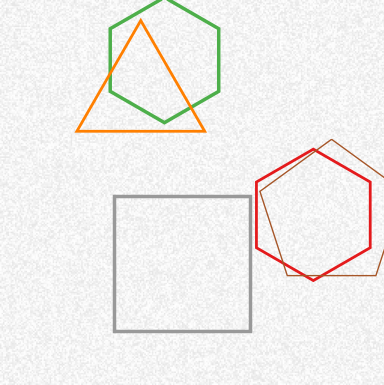[{"shape": "hexagon", "thickness": 2, "radius": 0.85, "center": [0.814, 0.442]}, {"shape": "hexagon", "thickness": 2.5, "radius": 0.81, "center": [0.427, 0.844]}, {"shape": "triangle", "thickness": 2, "radius": 0.96, "center": [0.366, 0.755]}, {"shape": "pentagon", "thickness": 1, "radius": 0.98, "center": [0.861, 0.442]}, {"shape": "square", "thickness": 2.5, "radius": 0.88, "center": [0.473, 0.315]}]